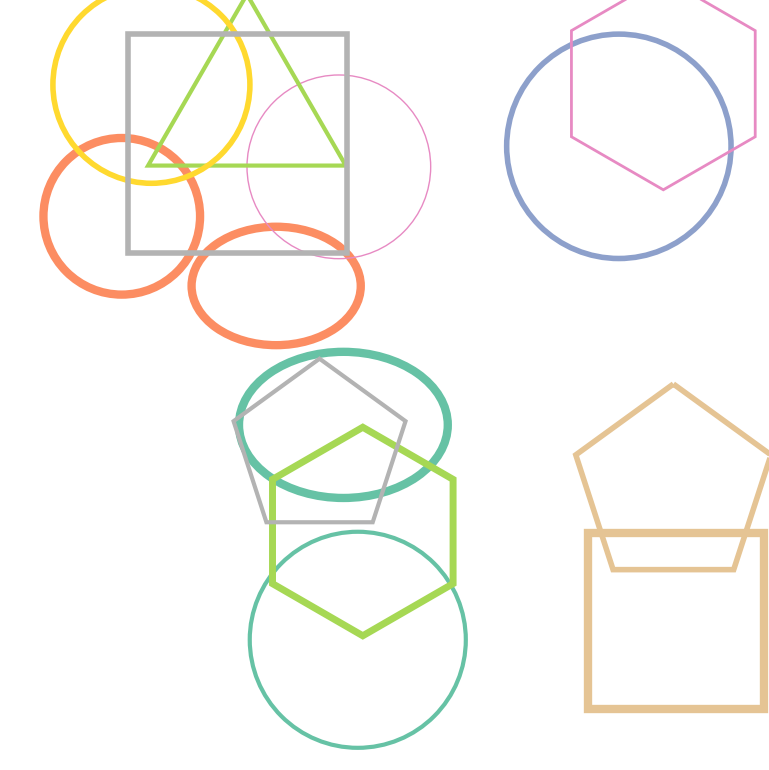[{"shape": "oval", "thickness": 3, "radius": 0.68, "center": [0.446, 0.448]}, {"shape": "circle", "thickness": 1.5, "radius": 0.7, "center": [0.465, 0.169]}, {"shape": "oval", "thickness": 3, "radius": 0.55, "center": [0.359, 0.629]}, {"shape": "circle", "thickness": 3, "radius": 0.51, "center": [0.158, 0.719]}, {"shape": "circle", "thickness": 2, "radius": 0.73, "center": [0.804, 0.81]}, {"shape": "hexagon", "thickness": 1, "radius": 0.69, "center": [0.861, 0.891]}, {"shape": "circle", "thickness": 0.5, "radius": 0.6, "center": [0.44, 0.783]}, {"shape": "hexagon", "thickness": 2.5, "radius": 0.68, "center": [0.471, 0.31]}, {"shape": "triangle", "thickness": 1.5, "radius": 0.74, "center": [0.321, 0.859]}, {"shape": "circle", "thickness": 2, "radius": 0.64, "center": [0.197, 0.89]}, {"shape": "square", "thickness": 3, "radius": 0.57, "center": [0.878, 0.193]}, {"shape": "pentagon", "thickness": 2, "radius": 0.67, "center": [0.875, 0.368]}, {"shape": "square", "thickness": 2, "radius": 0.71, "center": [0.308, 0.813]}, {"shape": "pentagon", "thickness": 1.5, "radius": 0.59, "center": [0.415, 0.417]}]